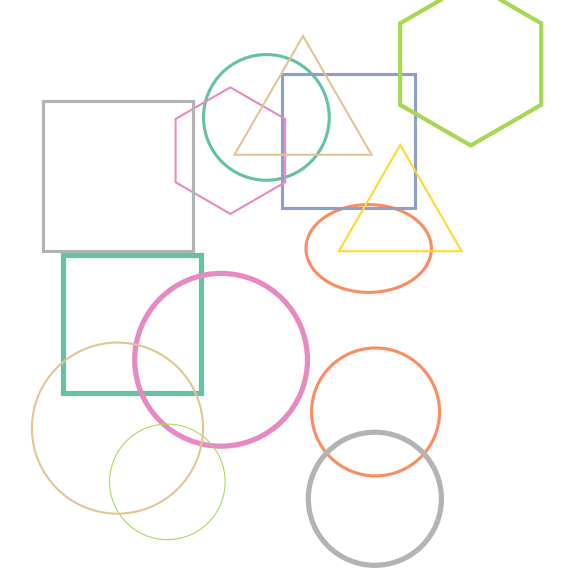[{"shape": "square", "thickness": 2.5, "radius": 0.6, "center": [0.229, 0.438]}, {"shape": "circle", "thickness": 1.5, "radius": 0.54, "center": [0.461, 0.796]}, {"shape": "oval", "thickness": 1.5, "radius": 0.54, "center": [0.638, 0.569]}, {"shape": "circle", "thickness": 1.5, "radius": 0.55, "center": [0.65, 0.286]}, {"shape": "square", "thickness": 1.5, "radius": 0.58, "center": [0.603, 0.755]}, {"shape": "hexagon", "thickness": 1, "radius": 0.55, "center": [0.399, 0.738]}, {"shape": "circle", "thickness": 2.5, "radius": 0.75, "center": [0.383, 0.376]}, {"shape": "circle", "thickness": 0.5, "radius": 0.5, "center": [0.29, 0.165]}, {"shape": "hexagon", "thickness": 2, "radius": 0.71, "center": [0.815, 0.888]}, {"shape": "triangle", "thickness": 1, "radius": 0.61, "center": [0.693, 0.626]}, {"shape": "circle", "thickness": 1, "radius": 0.74, "center": [0.203, 0.258]}, {"shape": "triangle", "thickness": 1, "radius": 0.69, "center": [0.525, 0.8]}, {"shape": "circle", "thickness": 2.5, "radius": 0.58, "center": [0.649, 0.135]}, {"shape": "square", "thickness": 1.5, "radius": 0.65, "center": [0.205, 0.694]}]